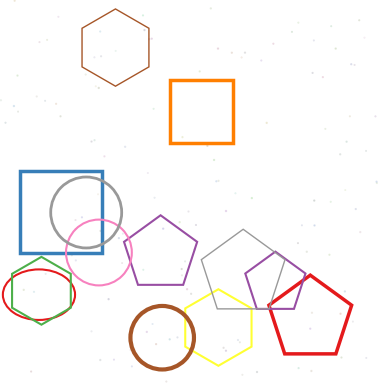[{"shape": "oval", "thickness": 1.5, "radius": 0.47, "center": [0.101, 0.235]}, {"shape": "pentagon", "thickness": 2.5, "radius": 0.56, "center": [0.806, 0.172]}, {"shape": "square", "thickness": 2.5, "radius": 0.53, "center": [0.159, 0.449]}, {"shape": "hexagon", "thickness": 1.5, "radius": 0.44, "center": [0.108, 0.245]}, {"shape": "pentagon", "thickness": 1.5, "radius": 0.41, "center": [0.715, 0.264]}, {"shape": "pentagon", "thickness": 1.5, "radius": 0.5, "center": [0.417, 0.341]}, {"shape": "square", "thickness": 2.5, "radius": 0.41, "center": [0.525, 0.711]}, {"shape": "hexagon", "thickness": 1.5, "radius": 0.5, "center": [0.567, 0.149]}, {"shape": "circle", "thickness": 3, "radius": 0.41, "center": [0.421, 0.123]}, {"shape": "hexagon", "thickness": 1, "radius": 0.5, "center": [0.3, 0.876]}, {"shape": "circle", "thickness": 1.5, "radius": 0.43, "center": [0.257, 0.344]}, {"shape": "pentagon", "thickness": 1, "radius": 0.57, "center": [0.632, 0.29]}, {"shape": "circle", "thickness": 2, "radius": 0.46, "center": [0.224, 0.448]}]